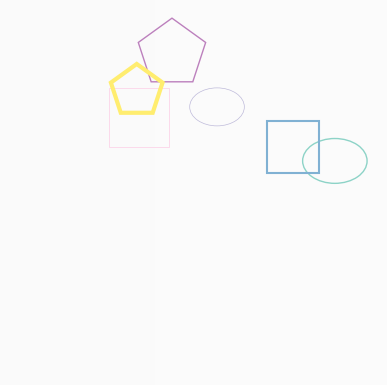[{"shape": "oval", "thickness": 1, "radius": 0.42, "center": [0.864, 0.582]}, {"shape": "oval", "thickness": 0.5, "radius": 0.35, "center": [0.56, 0.722]}, {"shape": "square", "thickness": 1.5, "radius": 0.34, "center": [0.755, 0.617]}, {"shape": "square", "thickness": 0.5, "radius": 0.39, "center": [0.359, 0.696]}, {"shape": "pentagon", "thickness": 1, "radius": 0.46, "center": [0.444, 0.861]}, {"shape": "pentagon", "thickness": 3, "radius": 0.35, "center": [0.353, 0.764]}]